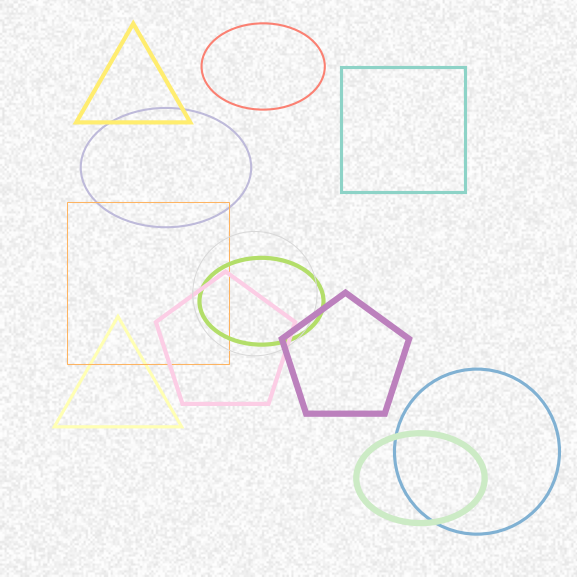[{"shape": "square", "thickness": 1.5, "radius": 0.54, "center": [0.698, 0.775]}, {"shape": "triangle", "thickness": 1.5, "radius": 0.64, "center": [0.204, 0.324]}, {"shape": "oval", "thickness": 1, "radius": 0.74, "center": [0.287, 0.709]}, {"shape": "oval", "thickness": 1, "radius": 0.53, "center": [0.456, 0.884]}, {"shape": "circle", "thickness": 1.5, "radius": 0.71, "center": [0.826, 0.217]}, {"shape": "square", "thickness": 0.5, "radius": 0.7, "center": [0.256, 0.509]}, {"shape": "oval", "thickness": 2, "radius": 0.54, "center": [0.453, 0.478]}, {"shape": "pentagon", "thickness": 2, "radius": 0.63, "center": [0.39, 0.402]}, {"shape": "circle", "thickness": 0.5, "radius": 0.54, "center": [0.441, 0.491]}, {"shape": "pentagon", "thickness": 3, "radius": 0.58, "center": [0.598, 0.377]}, {"shape": "oval", "thickness": 3, "radius": 0.56, "center": [0.728, 0.171]}, {"shape": "triangle", "thickness": 2, "radius": 0.57, "center": [0.231, 0.844]}]